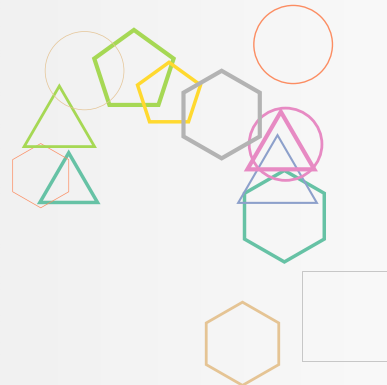[{"shape": "hexagon", "thickness": 2.5, "radius": 0.59, "center": [0.734, 0.438]}, {"shape": "triangle", "thickness": 2.5, "radius": 0.43, "center": [0.177, 0.517]}, {"shape": "hexagon", "thickness": 0.5, "radius": 0.42, "center": [0.105, 0.544]}, {"shape": "circle", "thickness": 1, "radius": 0.51, "center": [0.757, 0.884]}, {"shape": "triangle", "thickness": 1.5, "radius": 0.59, "center": [0.716, 0.532]}, {"shape": "circle", "thickness": 2, "radius": 0.47, "center": [0.737, 0.625]}, {"shape": "triangle", "thickness": 3, "radius": 0.5, "center": [0.725, 0.61]}, {"shape": "triangle", "thickness": 2, "radius": 0.52, "center": [0.153, 0.672]}, {"shape": "pentagon", "thickness": 3, "radius": 0.54, "center": [0.346, 0.815]}, {"shape": "pentagon", "thickness": 2.5, "radius": 0.43, "center": [0.436, 0.753]}, {"shape": "circle", "thickness": 0.5, "radius": 0.51, "center": [0.218, 0.816]}, {"shape": "hexagon", "thickness": 2, "radius": 0.54, "center": [0.626, 0.107]}, {"shape": "hexagon", "thickness": 3, "radius": 0.57, "center": [0.572, 0.702]}, {"shape": "square", "thickness": 0.5, "radius": 0.59, "center": [0.897, 0.178]}]